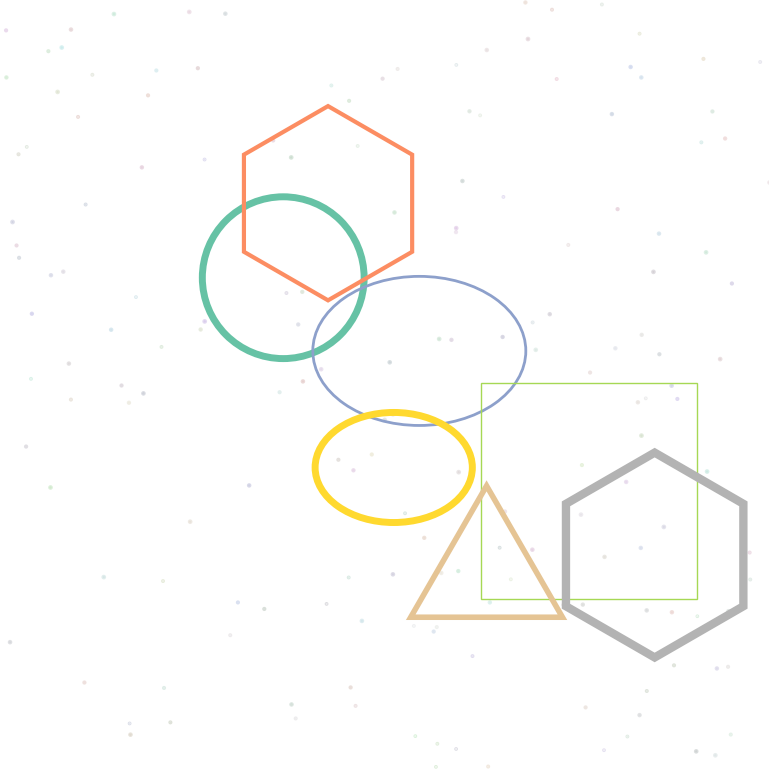[{"shape": "circle", "thickness": 2.5, "radius": 0.53, "center": [0.368, 0.639]}, {"shape": "hexagon", "thickness": 1.5, "radius": 0.63, "center": [0.426, 0.736]}, {"shape": "oval", "thickness": 1, "radius": 0.69, "center": [0.545, 0.544]}, {"shape": "square", "thickness": 0.5, "radius": 0.7, "center": [0.765, 0.363]}, {"shape": "oval", "thickness": 2.5, "radius": 0.51, "center": [0.511, 0.393]}, {"shape": "triangle", "thickness": 2, "radius": 0.57, "center": [0.632, 0.255]}, {"shape": "hexagon", "thickness": 3, "radius": 0.67, "center": [0.85, 0.279]}]